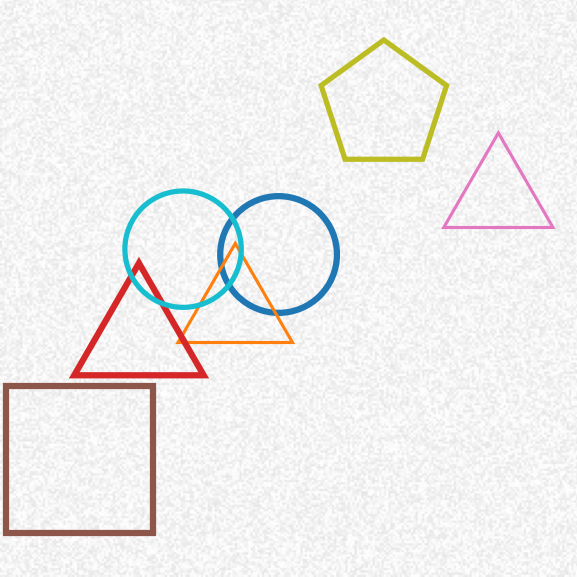[{"shape": "circle", "thickness": 3, "radius": 0.51, "center": [0.482, 0.558]}, {"shape": "triangle", "thickness": 1.5, "radius": 0.57, "center": [0.407, 0.463]}, {"shape": "triangle", "thickness": 3, "radius": 0.65, "center": [0.241, 0.414]}, {"shape": "square", "thickness": 3, "radius": 0.64, "center": [0.137, 0.204]}, {"shape": "triangle", "thickness": 1.5, "radius": 0.55, "center": [0.863, 0.66]}, {"shape": "pentagon", "thickness": 2.5, "radius": 0.57, "center": [0.665, 0.816]}, {"shape": "circle", "thickness": 2.5, "radius": 0.5, "center": [0.317, 0.568]}]